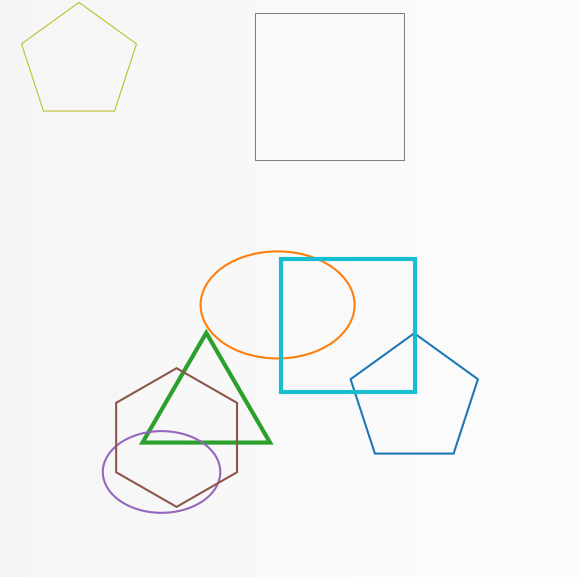[{"shape": "pentagon", "thickness": 1, "radius": 0.58, "center": [0.713, 0.307]}, {"shape": "oval", "thickness": 1, "radius": 0.66, "center": [0.478, 0.471]}, {"shape": "triangle", "thickness": 2, "radius": 0.63, "center": [0.355, 0.296]}, {"shape": "oval", "thickness": 1, "radius": 0.51, "center": [0.278, 0.182]}, {"shape": "hexagon", "thickness": 1, "radius": 0.6, "center": [0.304, 0.241]}, {"shape": "square", "thickness": 0.5, "radius": 0.64, "center": [0.567, 0.849]}, {"shape": "pentagon", "thickness": 0.5, "radius": 0.52, "center": [0.136, 0.891]}, {"shape": "square", "thickness": 2, "radius": 0.58, "center": [0.599, 0.435]}]